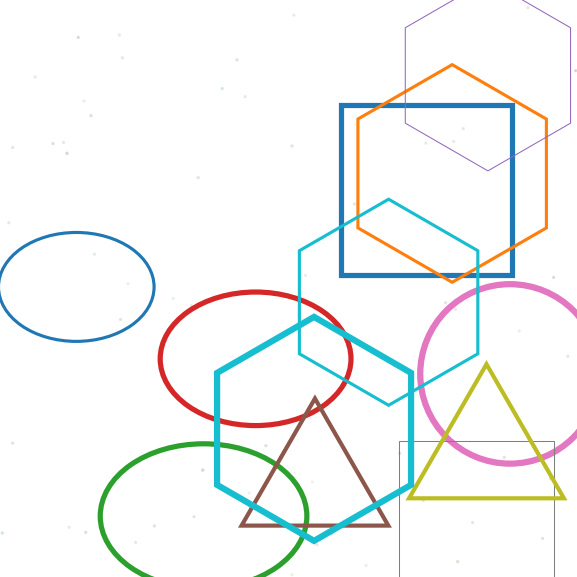[{"shape": "square", "thickness": 2.5, "radius": 0.74, "center": [0.739, 0.67]}, {"shape": "oval", "thickness": 1.5, "radius": 0.67, "center": [0.132, 0.502]}, {"shape": "hexagon", "thickness": 1.5, "radius": 0.94, "center": [0.783, 0.699]}, {"shape": "oval", "thickness": 2.5, "radius": 0.89, "center": [0.352, 0.105]}, {"shape": "oval", "thickness": 2.5, "radius": 0.83, "center": [0.443, 0.378]}, {"shape": "hexagon", "thickness": 0.5, "radius": 0.83, "center": [0.845, 0.868]}, {"shape": "triangle", "thickness": 2, "radius": 0.73, "center": [0.545, 0.162]}, {"shape": "circle", "thickness": 3, "radius": 0.78, "center": [0.883, 0.352]}, {"shape": "square", "thickness": 0.5, "radius": 0.67, "center": [0.825, 0.101]}, {"shape": "triangle", "thickness": 2, "radius": 0.77, "center": [0.842, 0.214]}, {"shape": "hexagon", "thickness": 1.5, "radius": 0.89, "center": [0.673, 0.476]}, {"shape": "hexagon", "thickness": 3, "radius": 0.97, "center": [0.544, 0.256]}]